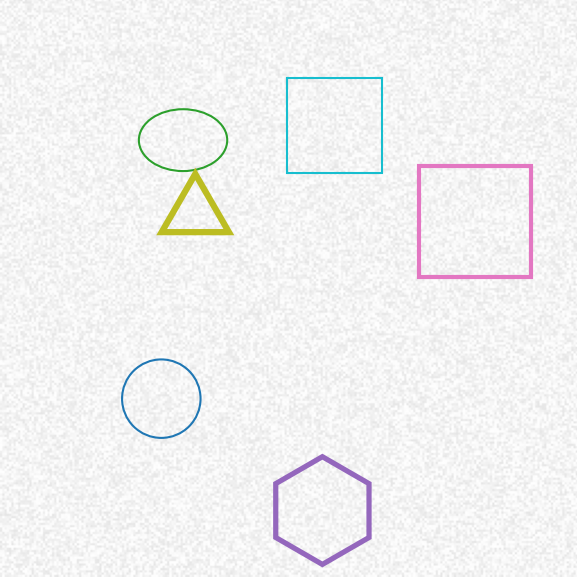[{"shape": "circle", "thickness": 1, "radius": 0.34, "center": [0.279, 0.309]}, {"shape": "oval", "thickness": 1, "radius": 0.38, "center": [0.317, 0.756]}, {"shape": "hexagon", "thickness": 2.5, "radius": 0.47, "center": [0.558, 0.115]}, {"shape": "square", "thickness": 2, "radius": 0.48, "center": [0.822, 0.616]}, {"shape": "triangle", "thickness": 3, "radius": 0.34, "center": [0.338, 0.631]}, {"shape": "square", "thickness": 1, "radius": 0.41, "center": [0.58, 0.782]}]